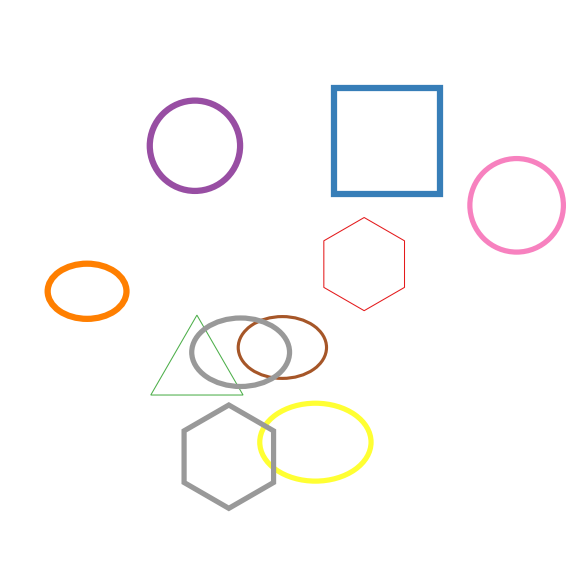[{"shape": "hexagon", "thickness": 0.5, "radius": 0.4, "center": [0.631, 0.542]}, {"shape": "square", "thickness": 3, "radius": 0.46, "center": [0.67, 0.754]}, {"shape": "triangle", "thickness": 0.5, "radius": 0.46, "center": [0.341, 0.361]}, {"shape": "circle", "thickness": 3, "radius": 0.39, "center": [0.338, 0.747]}, {"shape": "oval", "thickness": 3, "radius": 0.34, "center": [0.151, 0.495]}, {"shape": "oval", "thickness": 2.5, "radius": 0.48, "center": [0.546, 0.233]}, {"shape": "oval", "thickness": 1.5, "radius": 0.38, "center": [0.489, 0.397]}, {"shape": "circle", "thickness": 2.5, "radius": 0.4, "center": [0.895, 0.644]}, {"shape": "oval", "thickness": 2.5, "radius": 0.42, "center": [0.417, 0.389]}, {"shape": "hexagon", "thickness": 2.5, "radius": 0.45, "center": [0.396, 0.208]}]